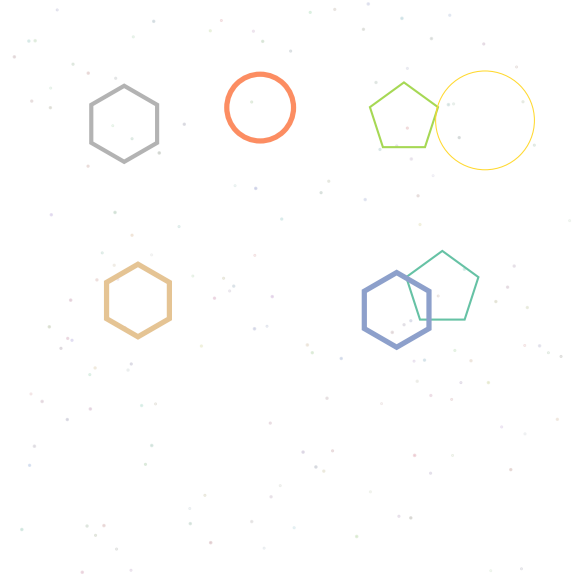[{"shape": "pentagon", "thickness": 1, "radius": 0.33, "center": [0.766, 0.499]}, {"shape": "circle", "thickness": 2.5, "radius": 0.29, "center": [0.451, 0.813]}, {"shape": "hexagon", "thickness": 2.5, "radius": 0.32, "center": [0.687, 0.463]}, {"shape": "pentagon", "thickness": 1, "radius": 0.31, "center": [0.699, 0.794]}, {"shape": "circle", "thickness": 0.5, "radius": 0.43, "center": [0.84, 0.791]}, {"shape": "hexagon", "thickness": 2.5, "radius": 0.31, "center": [0.239, 0.479]}, {"shape": "hexagon", "thickness": 2, "radius": 0.33, "center": [0.215, 0.785]}]